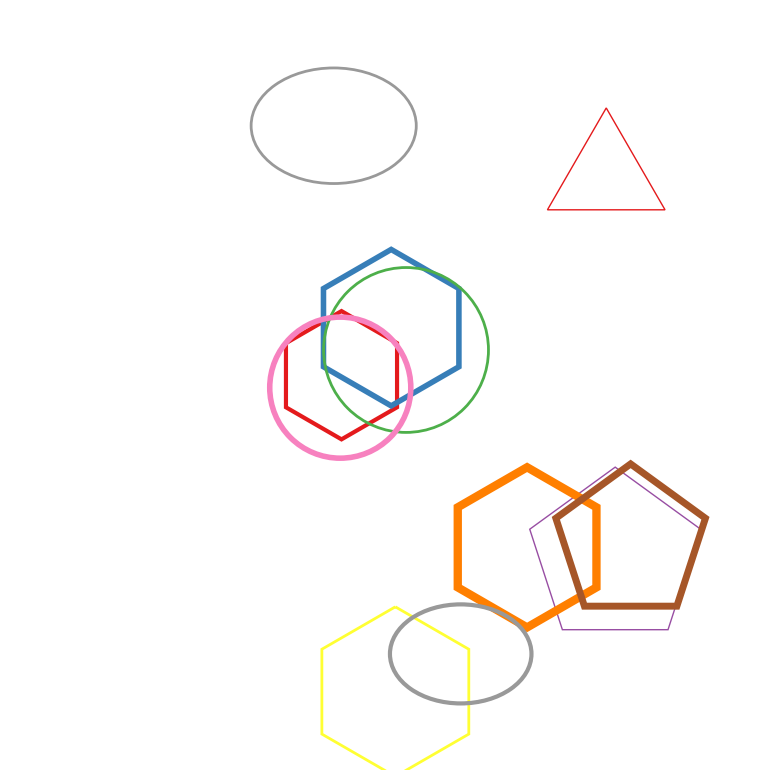[{"shape": "triangle", "thickness": 0.5, "radius": 0.44, "center": [0.787, 0.772]}, {"shape": "hexagon", "thickness": 1.5, "radius": 0.42, "center": [0.444, 0.513]}, {"shape": "hexagon", "thickness": 2, "radius": 0.51, "center": [0.508, 0.574]}, {"shape": "circle", "thickness": 1, "radius": 0.54, "center": [0.527, 0.545]}, {"shape": "pentagon", "thickness": 0.5, "radius": 0.58, "center": [0.799, 0.277]}, {"shape": "hexagon", "thickness": 3, "radius": 0.52, "center": [0.685, 0.289]}, {"shape": "hexagon", "thickness": 1, "radius": 0.55, "center": [0.513, 0.102]}, {"shape": "pentagon", "thickness": 2.5, "radius": 0.51, "center": [0.819, 0.295]}, {"shape": "circle", "thickness": 2, "radius": 0.46, "center": [0.442, 0.497]}, {"shape": "oval", "thickness": 1.5, "radius": 0.46, "center": [0.598, 0.151]}, {"shape": "oval", "thickness": 1, "radius": 0.54, "center": [0.433, 0.837]}]